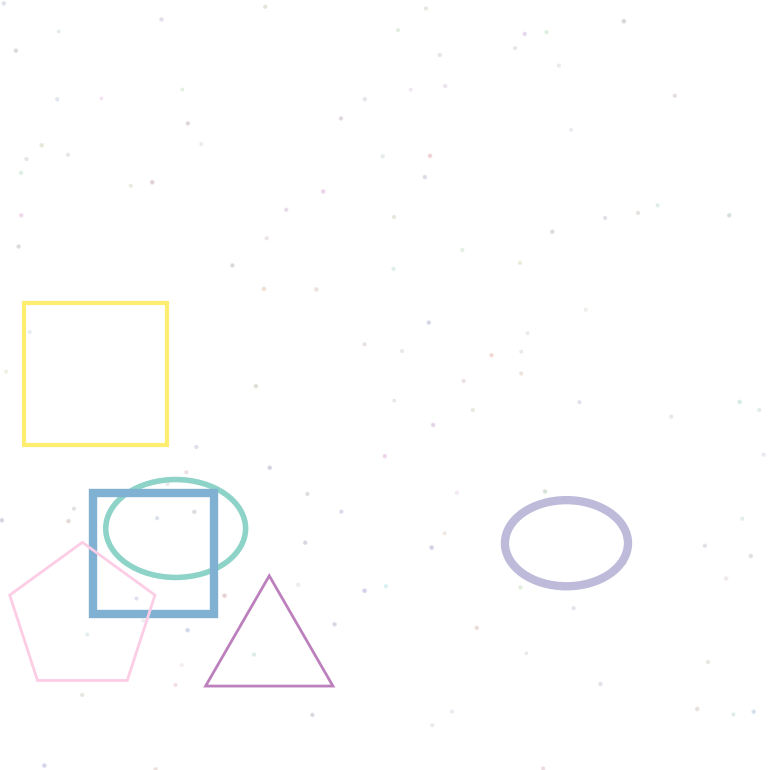[{"shape": "oval", "thickness": 2, "radius": 0.45, "center": [0.228, 0.314]}, {"shape": "oval", "thickness": 3, "radius": 0.4, "center": [0.736, 0.295]}, {"shape": "square", "thickness": 3, "radius": 0.39, "center": [0.199, 0.281]}, {"shape": "pentagon", "thickness": 1, "radius": 0.5, "center": [0.107, 0.196]}, {"shape": "triangle", "thickness": 1, "radius": 0.48, "center": [0.35, 0.157]}, {"shape": "square", "thickness": 1.5, "radius": 0.46, "center": [0.124, 0.514]}]